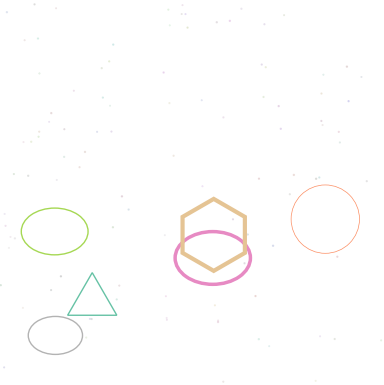[{"shape": "triangle", "thickness": 1, "radius": 0.37, "center": [0.24, 0.218]}, {"shape": "circle", "thickness": 0.5, "radius": 0.44, "center": [0.845, 0.431]}, {"shape": "oval", "thickness": 2.5, "radius": 0.49, "center": [0.553, 0.33]}, {"shape": "oval", "thickness": 1, "radius": 0.43, "center": [0.142, 0.399]}, {"shape": "hexagon", "thickness": 3, "radius": 0.47, "center": [0.555, 0.39]}, {"shape": "oval", "thickness": 1, "radius": 0.35, "center": [0.144, 0.129]}]